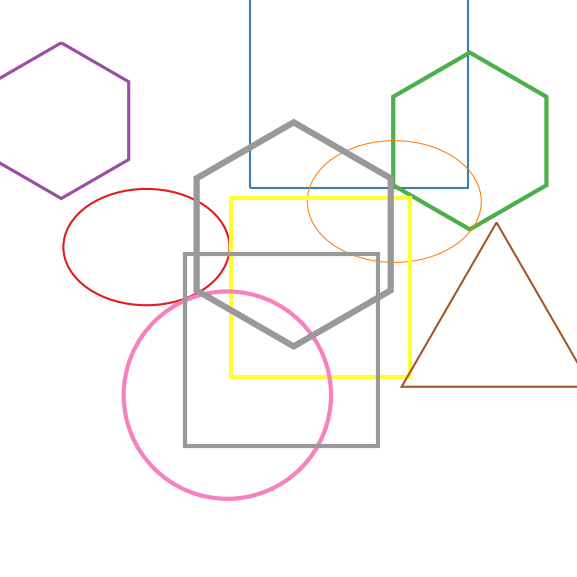[{"shape": "oval", "thickness": 1, "radius": 0.72, "center": [0.254, 0.571]}, {"shape": "square", "thickness": 1, "radius": 0.94, "center": [0.621, 0.863]}, {"shape": "hexagon", "thickness": 2, "radius": 0.77, "center": [0.814, 0.755]}, {"shape": "hexagon", "thickness": 1.5, "radius": 0.67, "center": [0.106, 0.79]}, {"shape": "oval", "thickness": 0.5, "radius": 0.75, "center": [0.683, 0.65]}, {"shape": "square", "thickness": 2, "radius": 0.78, "center": [0.554, 0.501]}, {"shape": "triangle", "thickness": 1, "radius": 0.95, "center": [0.86, 0.424]}, {"shape": "circle", "thickness": 2, "radius": 0.9, "center": [0.394, 0.315]}, {"shape": "square", "thickness": 2, "radius": 0.83, "center": [0.488, 0.393]}, {"shape": "hexagon", "thickness": 3, "radius": 0.97, "center": [0.509, 0.593]}]